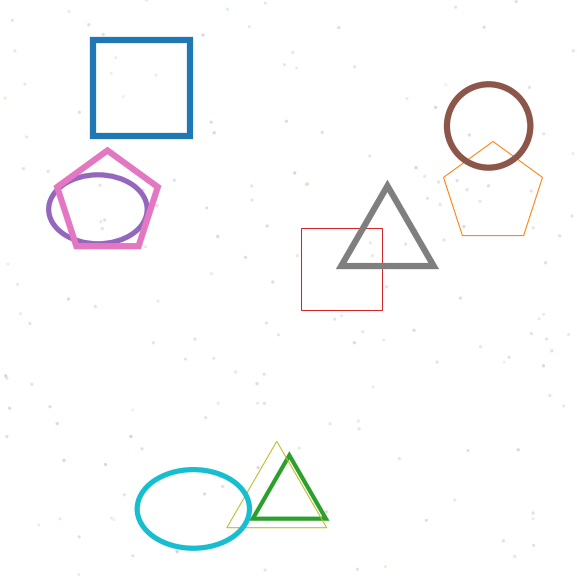[{"shape": "square", "thickness": 3, "radius": 0.42, "center": [0.245, 0.847]}, {"shape": "pentagon", "thickness": 0.5, "radius": 0.45, "center": [0.854, 0.664]}, {"shape": "triangle", "thickness": 2, "radius": 0.37, "center": [0.501, 0.138]}, {"shape": "square", "thickness": 0.5, "radius": 0.35, "center": [0.591, 0.533]}, {"shape": "oval", "thickness": 2.5, "radius": 0.43, "center": [0.17, 0.637]}, {"shape": "circle", "thickness": 3, "radius": 0.36, "center": [0.846, 0.781]}, {"shape": "pentagon", "thickness": 3, "radius": 0.46, "center": [0.186, 0.647]}, {"shape": "triangle", "thickness": 3, "radius": 0.46, "center": [0.671, 0.585]}, {"shape": "triangle", "thickness": 0.5, "radius": 0.5, "center": [0.479, 0.135]}, {"shape": "oval", "thickness": 2.5, "radius": 0.49, "center": [0.335, 0.118]}]